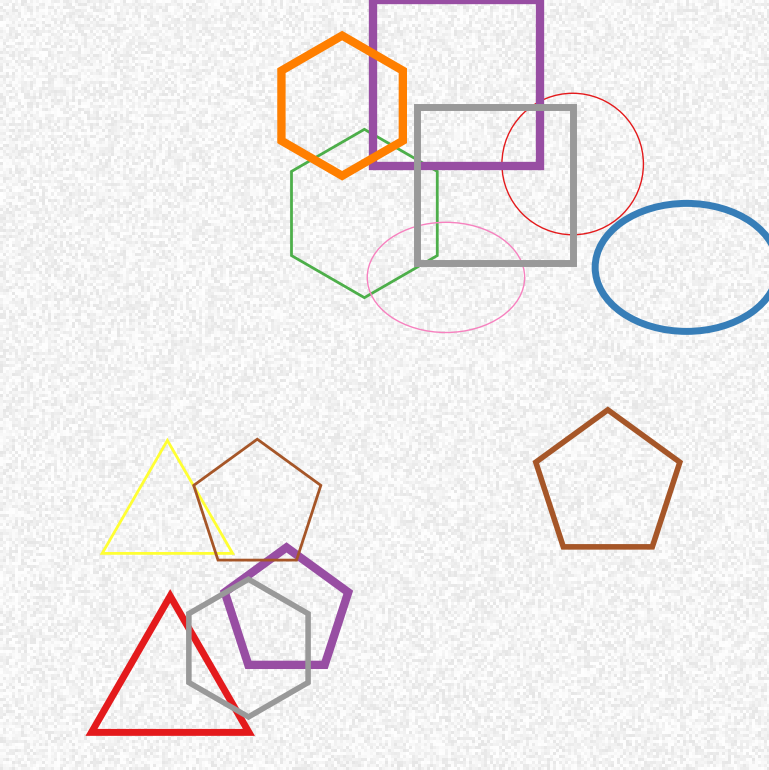[{"shape": "circle", "thickness": 0.5, "radius": 0.46, "center": [0.744, 0.787]}, {"shape": "triangle", "thickness": 2.5, "radius": 0.59, "center": [0.221, 0.108]}, {"shape": "oval", "thickness": 2.5, "radius": 0.59, "center": [0.892, 0.653]}, {"shape": "hexagon", "thickness": 1, "radius": 0.55, "center": [0.473, 0.723]}, {"shape": "pentagon", "thickness": 3, "radius": 0.42, "center": [0.372, 0.205]}, {"shape": "square", "thickness": 3, "radius": 0.54, "center": [0.593, 0.892]}, {"shape": "hexagon", "thickness": 3, "radius": 0.46, "center": [0.444, 0.863]}, {"shape": "triangle", "thickness": 1, "radius": 0.49, "center": [0.217, 0.33]}, {"shape": "pentagon", "thickness": 1, "radius": 0.43, "center": [0.334, 0.343]}, {"shape": "pentagon", "thickness": 2, "radius": 0.49, "center": [0.789, 0.369]}, {"shape": "oval", "thickness": 0.5, "radius": 0.51, "center": [0.579, 0.64]}, {"shape": "square", "thickness": 2.5, "radius": 0.5, "center": [0.643, 0.76]}, {"shape": "hexagon", "thickness": 2, "radius": 0.45, "center": [0.323, 0.158]}]